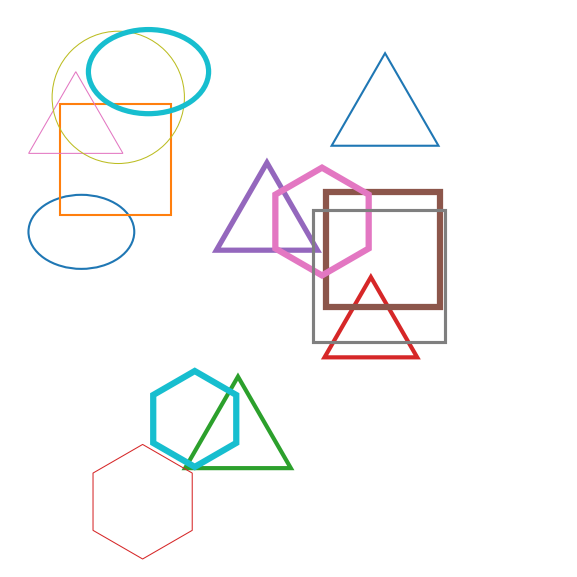[{"shape": "triangle", "thickness": 1, "radius": 0.53, "center": [0.667, 0.8]}, {"shape": "oval", "thickness": 1, "radius": 0.46, "center": [0.141, 0.598]}, {"shape": "square", "thickness": 1, "radius": 0.48, "center": [0.2, 0.723]}, {"shape": "triangle", "thickness": 2, "radius": 0.53, "center": [0.412, 0.241]}, {"shape": "triangle", "thickness": 2, "radius": 0.46, "center": [0.642, 0.427]}, {"shape": "hexagon", "thickness": 0.5, "radius": 0.5, "center": [0.247, 0.13]}, {"shape": "triangle", "thickness": 2.5, "radius": 0.5, "center": [0.462, 0.616]}, {"shape": "square", "thickness": 3, "radius": 0.5, "center": [0.663, 0.567]}, {"shape": "hexagon", "thickness": 3, "radius": 0.47, "center": [0.558, 0.616]}, {"shape": "triangle", "thickness": 0.5, "radius": 0.47, "center": [0.131, 0.781]}, {"shape": "square", "thickness": 1.5, "radius": 0.57, "center": [0.656, 0.521]}, {"shape": "circle", "thickness": 0.5, "radius": 0.57, "center": [0.205, 0.831]}, {"shape": "hexagon", "thickness": 3, "radius": 0.42, "center": [0.337, 0.274]}, {"shape": "oval", "thickness": 2.5, "radius": 0.52, "center": [0.257, 0.875]}]